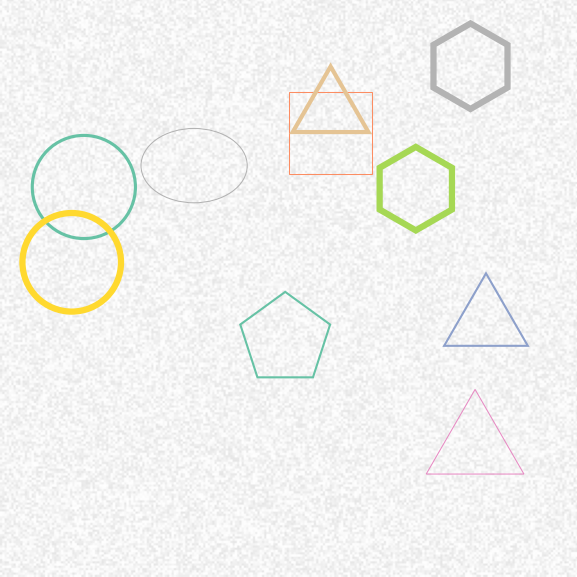[{"shape": "pentagon", "thickness": 1, "radius": 0.41, "center": [0.494, 0.412]}, {"shape": "circle", "thickness": 1.5, "radius": 0.45, "center": [0.145, 0.675]}, {"shape": "square", "thickness": 0.5, "radius": 0.36, "center": [0.572, 0.769]}, {"shape": "triangle", "thickness": 1, "radius": 0.42, "center": [0.842, 0.442]}, {"shape": "triangle", "thickness": 0.5, "radius": 0.49, "center": [0.823, 0.227]}, {"shape": "hexagon", "thickness": 3, "radius": 0.36, "center": [0.72, 0.672]}, {"shape": "circle", "thickness": 3, "radius": 0.43, "center": [0.124, 0.545]}, {"shape": "triangle", "thickness": 2, "radius": 0.38, "center": [0.572, 0.808]}, {"shape": "oval", "thickness": 0.5, "radius": 0.46, "center": [0.336, 0.712]}, {"shape": "hexagon", "thickness": 3, "radius": 0.37, "center": [0.815, 0.884]}]